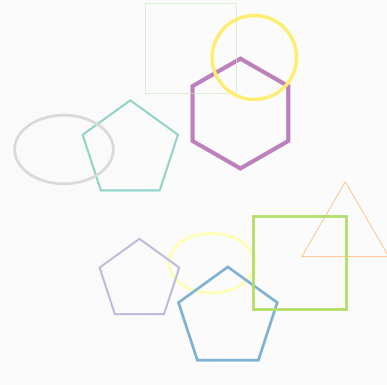[{"shape": "pentagon", "thickness": 1.5, "radius": 0.65, "center": [0.336, 0.61]}, {"shape": "oval", "thickness": 2, "radius": 0.55, "center": [0.546, 0.316]}, {"shape": "pentagon", "thickness": 1.5, "radius": 0.54, "center": [0.36, 0.272]}, {"shape": "pentagon", "thickness": 2, "radius": 0.67, "center": [0.588, 0.173]}, {"shape": "triangle", "thickness": 0.5, "radius": 0.65, "center": [0.891, 0.398]}, {"shape": "square", "thickness": 2, "radius": 0.6, "center": [0.772, 0.318]}, {"shape": "oval", "thickness": 2, "radius": 0.64, "center": [0.165, 0.612]}, {"shape": "hexagon", "thickness": 3, "radius": 0.71, "center": [0.62, 0.705]}, {"shape": "square", "thickness": 0.5, "radius": 0.59, "center": [0.492, 0.875]}, {"shape": "circle", "thickness": 2.5, "radius": 0.54, "center": [0.656, 0.851]}]